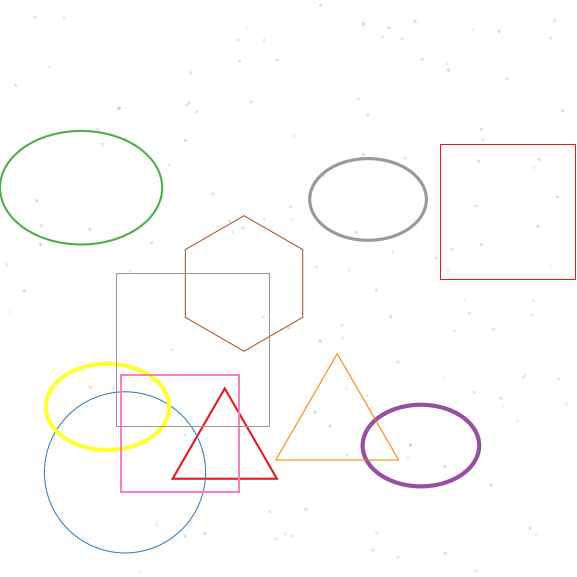[{"shape": "triangle", "thickness": 1, "radius": 0.52, "center": [0.389, 0.222]}, {"shape": "square", "thickness": 0.5, "radius": 0.59, "center": [0.879, 0.632]}, {"shape": "circle", "thickness": 0.5, "radius": 0.7, "center": [0.216, 0.181]}, {"shape": "oval", "thickness": 1, "radius": 0.7, "center": [0.14, 0.674]}, {"shape": "oval", "thickness": 2, "radius": 0.5, "center": [0.729, 0.228]}, {"shape": "triangle", "thickness": 0.5, "radius": 0.61, "center": [0.584, 0.264]}, {"shape": "oval", "thickness": 2, "radius": 0.53, "center": [0.186, 0.295]}, {"shape": "hexagon", "thickness": 0.5, "radius": 0.59, "center": [0.423, 0.508]}, {"shape": "square", "thickness": 1, "radius": 0.51, "center": [0.312, 0.248]}, {"shape": "square", "thickness": 0.5, "radius": 0.66, "center": [0.333, 0.394]}, {"shape": "oval", "thickness": 1.5, "radius": 0.51, "center": [0.637, 0.654]}]